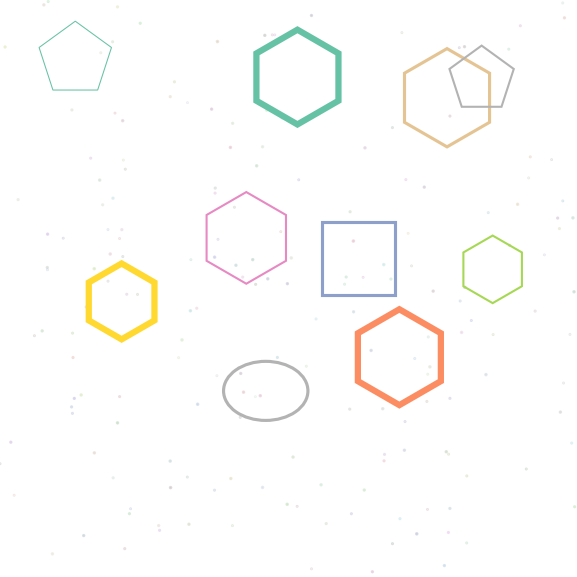[{"shape": "pentagon", "thickness": 0.5, "radius": 0.33, "center": [0.13, 0.897]}, {"shape": "hexagon", "thickness": 3, "radius": 0.41, "center": [0.515, 0.866]}, {"shape": "hexagon", "thickness": 3, "radius": 0.41, "center": [0.692, 0.381]}, {"shape": "square", "thickness": 1.5, "radius": 0.32, "center": [0.621, 0.551]}, {"shape": "hexagon", "thickness": 1, "radius": 0.4, "center": [0.426, 0.587]}, {"shape": "hexagon", "thickness": 1, "radius": 0.29, "center": [0.853, 0.533]}, {"shape": "hexagon", "thickness": 3, "radius": 0.33, "center": [0.211, 0.477]}, {"shape": "hexagon", "thickness": 1.5, "radius": 0.43, "center": [0.774, 0.83]}, {"shape": "pentagon", "thickness": 1, "radius": 0.29, "center": [0.834, 0.862]}, {"shape": "oval", "thickness": 1.5, "radius": 0.37, "center": [0.46, 0.322]}]